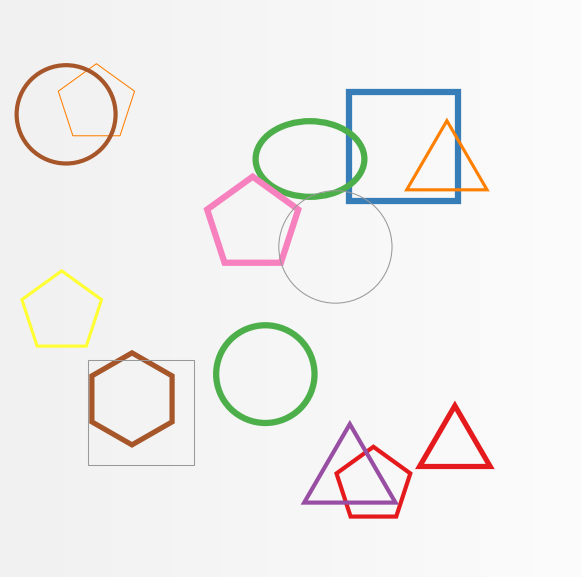[{"shape": "triangle", "thickness": 2.5, "radius": 0.35, "center": [0.783, 0.226]}, {"shape": "pentagon", "thickness": 2, "radius": 0.33, "center": [0.642, 0.159]}, {"shape": "square", "thickness": 3, "radius": 0.47, "center": [0.694, 0.745]}, {"shape": "circle", "thickness": 3, "radius": 0.42, "center": [0.457, 0.351]}, {"shape": "oval", "thickness": 3, "radius": 0.47, "center": [0.533, 0.724]}, {"shape": "triangle", "thickness": 2, "radius": 0.45, "center": [0.602, 0.174]}, {"shape": "pentagon", "thickness": 0.5, "radius": 0.34, "center": [0.166, 0.82]}, {"shape": "triangle", "thickness": 1.5, "radius": 0.4, "center": [0.769, 0.71]}, {"shape": "pentagon", "thickness": 1.5, "radius": 0.36, "center": [0.106, 0.458]}, {"shape": "hexagon", "thickness": 2.5, "radius": 0.4, "center": [0.227, 0.308]}, {"shape": "circle", "thickness": 2, "radius": 0.43, "center": [0.114, 0.801]}, {"shape": "pentagon", "thickness": 3, "radius": 0.41, "center": [0.435, 0.611]}, {"shape": "circle", "thickness": 0.5, "radius": 0.49, "center": [0.577, 0.572]}, {"shape": "square", "thickness": 0.5, "radius": 0.46, "center": [0.242, 0.285]}]